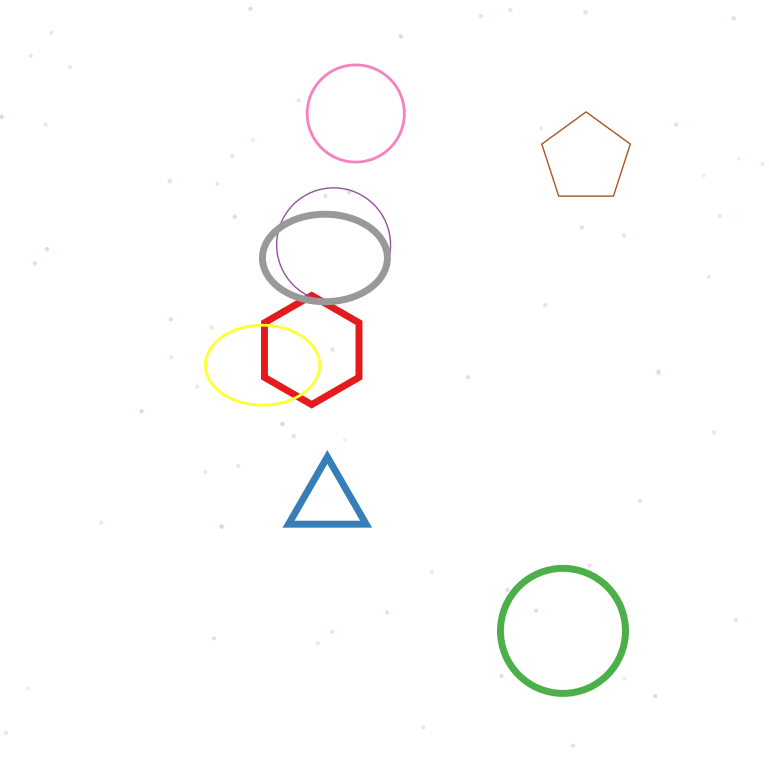[{"shape": "hexagon", "thickness": 2.5, "radius": 0.35, "center": [0.405, 0.545]}, {"shape": "triangle", "thickness": 2.5, "radius": 0.29, "center": [0.425, 0.348]}, {"shape": "circle", "thickness": 2.5, "radius": 0.41, "center": [0.731, 0.181]}, {"shape": "circle", "thickness": 0.5, "radius": 0.37, "center": [0.433, 0.682]}, {"shape": "oval", "thickness": 1, "radius": 0.37, "center": [0.341, 0.526]}, {"shape": "pentagon", "thickness": 0.5, "radius": 0.3, "center": [0.761, 0.794]}, {"shape": "circle", "thickness": 1, "radius": 0.32, "center": [0.462, 0.853]}, {"shape": "oval", "thickness": 2.5, "radius": 0.41, "center": [0.422, 0.665]}]